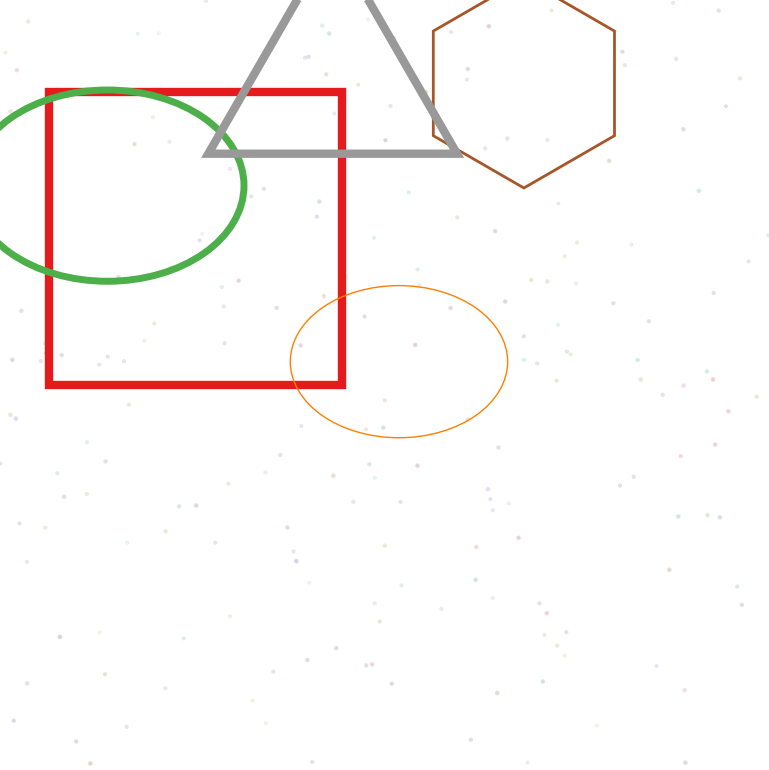[{"shape": "square", "thickness": 3, "radius": 0.95, "center": [0.253, 0.69]}, {"shape": "oval", "thickness": 2.5, "radius": 0.89, "center": [0.139, 0.759]}, {"shape": "oval", "thickness": 0.5, "radius": 0.71, "center": [0.518, 0.53]}, {"shape": "hexagon", "thickness": 1, "radius": 0.68, "center": [0.68, 0.892]}, {"shape": "triangle", "thickness": 3, "radius": 0.93, "center": [0.432, 0.894]}]